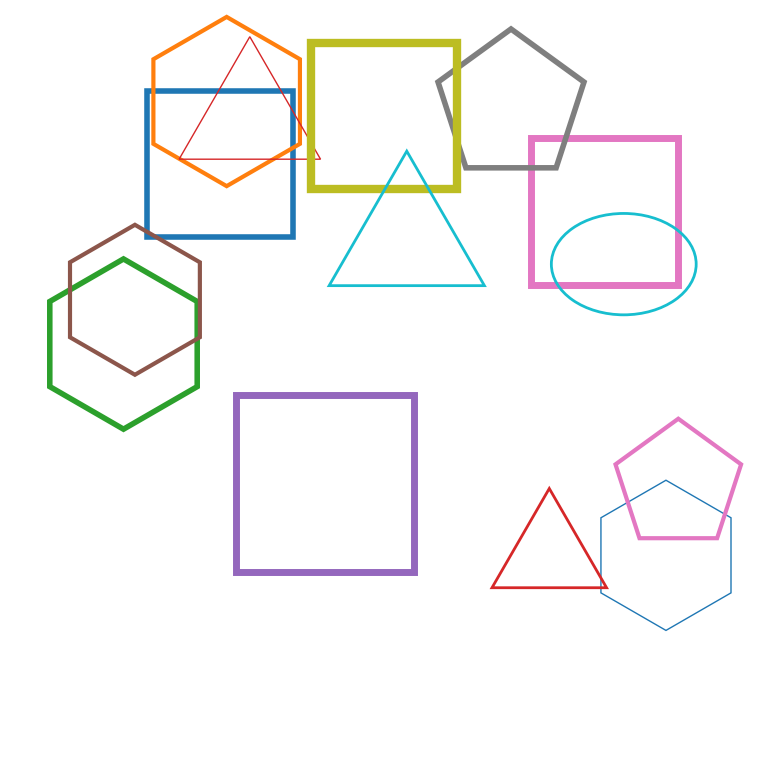[{"shape": "hexagon", "thickness": 0.5, "radius": 0.49, "center": [0.865, 0.279]}, {"shape": "square", "thickness": 2, "radius": 0.48, "center": [0.286, 0.787]}, {"shape": "hexagon", "thickness": 1.5, "radius": 0.55, "center": [0.294, 0.868]}, {"shape": "hexagon", "thickness": 2, "radius": 0.55, "center": [0.16, 0.553]}, {"shape": "triangle", "thickness": 1, "radius": 0.43, "center": [0.713, 0.28]}, {"shape": "triangle", "thickness": 0.5, "radius": 0.53, "center": [0.324, 0.846]}, {"shape": "square", "thickness": 2.5, "radius": 0.58, "center": [0.422, 0.372]}, {"shape": "hexagon", "thickness": 1.5, "radius": 0.49, "center": [0.175, 0.611]}, {"shape": "pentagon", "thickness": 1.5, "radius": 0.43, "center": [0.881, 0.37]}, {"shape": "square", "thickness": 2.5, "radius": 0.48, "center": [0.786, 0.726]}, {"shape": "pentagon", "thickness": 2, "radius": 0.5, "center": [0.664, 0.863]}, {"shape": "square", "thickness": 3, "radius": 0.47, "center": [0.498, 0.85]}, {"shape": "triangle", "thickness": 1, "radius": 0.58, "center": [0.528, 0.687]}, {"shape": "oval", "thickness": 1, "radius": 0.47, "center": [0.81, 0.657]}]